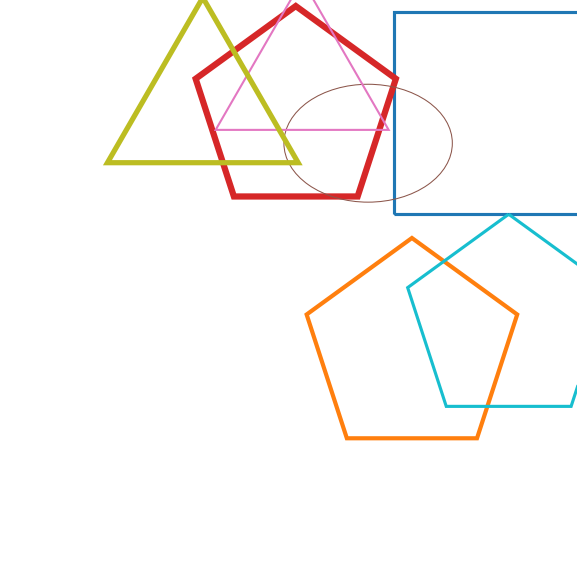[{"shape": "square", "thickness": 1.5, "radius": 0.88, "center": [0.858, 0.803]}, {"shape": "pentagon", "thickness": 2, "radius": 0.96, "center": [0.713, 0.395]}, {"shape": "pentagon", "thickness": 3, "radius": 0.91, "center": [0.512, 0.806]}, {"shape": "oval", "thickness": 0.5, "radius": 0.73, "center": [0.637, 0.751]}, {"shape": "triangle", "thickness": 1, "radius": 0.86, "center": [0.523, 0.861]}, {"shape": "triangle", "thickness": 2.5, "radius": 0.95, "center": [0.351, 0.813]}, {"shape": "pentagon", "thickness": 1.5, "radius": 0.92, "center": [0.881, 0.444]}]